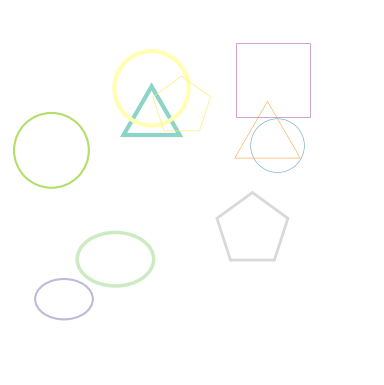[{"shape": "triangle", "thickness": 3, "radius": 0.42, "center": [0.394, 0.691]}, {"shape": "circle", "thickness": 3, "radius": 0.48, "center": [0.393, 0.771]}, {"shape": "oval", "thickness": 1.5, "radius": 0.37, "center": [0.166, 0.223]}, {"shape": "circle", "thickness": 0.5, "radius": 0.35, "center": [0.721, 0.622]}, {"shape": "triangle", "thickness": 0.5, "radius": 0.49, "center": [0.695, 0.638]}, {"shape": "circle", "thickness": 1.5, "radius": 0.49, "center": [0.134, 0.609]}, {"shape": "pentagon", "thickness": 2, "radius": 0.48, "center": [0.656, 0.403]}, {"shape": "square", "thickness": 0.5, "radius": 0.48, "center": [0.71, 0.792]}, {"shape": "oval", "thickness": 2.5, "radius": 0.5, "center": [0.3, 0.327]}, {"shape": "pentagon", "thickness": 0.5, "radius": 0.39, "center": [0.472, 0.724]}]